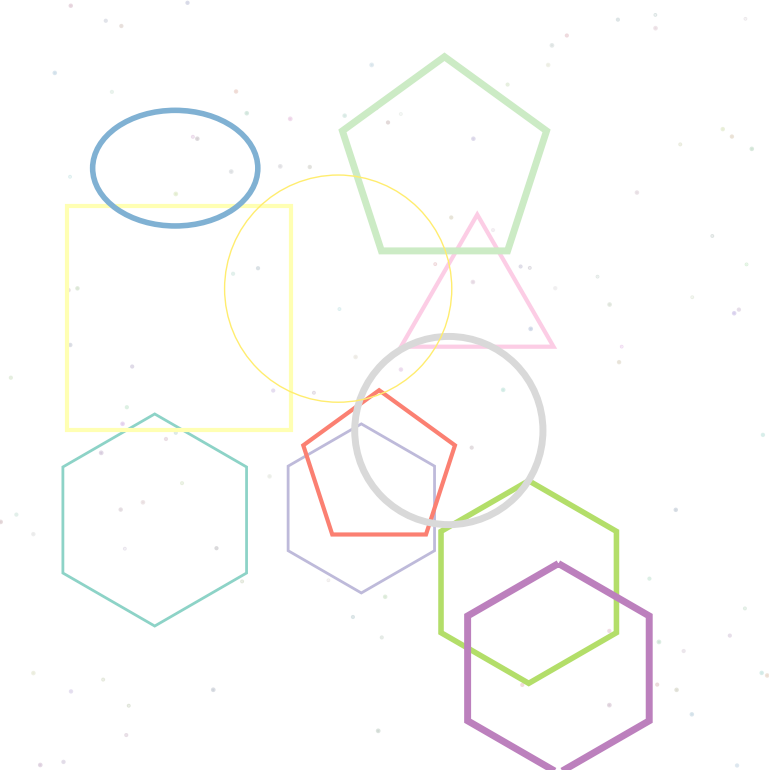[{"shape": "hexagon", "thickness": 1, "radius": 0.69, "center": [0.201, 0.325]}, {"shape": "square", "thickness": 1.5, "radius": 0.73, "center": [0.232, 0.587]}, {"shape": "hexagon", "thickness": 1, "radius": 0.55, "center": [0.469, 0.34]}, {"shape": "pentagon", "thickness": 1.5, "radius": 0.52, "center": [0.492, 0.39]}, {"shape": "oval", "thickness": 2, "radius": 0.54, "center": [0.228, 0.782]}, {"shape": "hexagon", "thickness": 2, "radius": 0.66, "center": [0.687, 0.244]}, {"shape": "triangle", "thickness": 1.5, "radius": 0.57, "center": [0.62, 0.607]}, {"shape": "circle", "thickness": 2.5, "radius": 0.61, "center": [0.583, 0.441]}, {"shape": "hexagon", "thickness": 2.5, "radius": 0.68, "center": [0.725, 0.132]}, {"shape": "pentagon", "thickness": 2.5, "radius": 0.7, "center": [0.577, 0.787]}, {"shape": "circle", "thickness": 0.5, "radius": 0.74, "center": [0.439, 0.625]}]